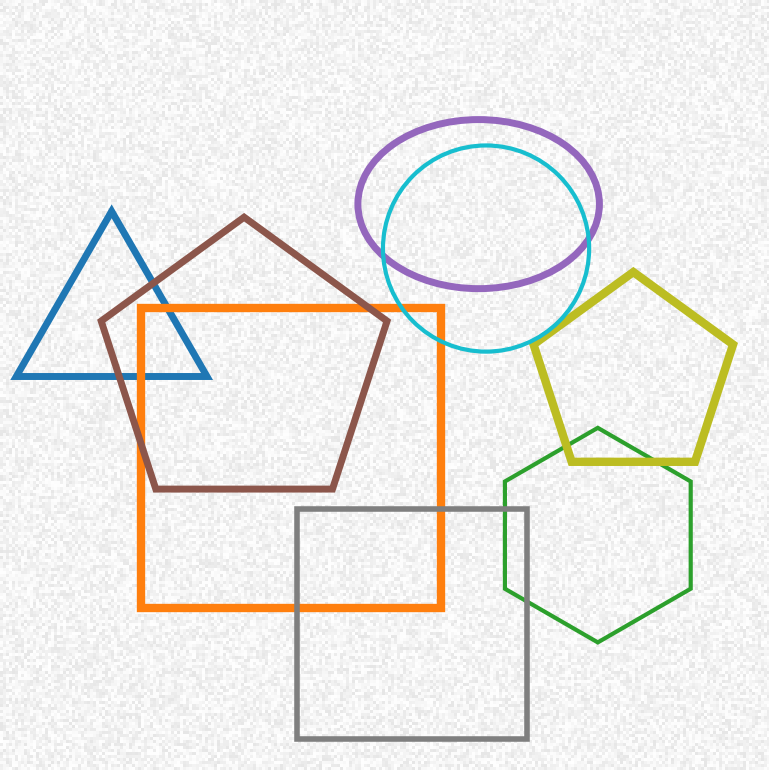[{"shape": "triangle", "thickness": 2.5, "radius": 0.72, "center": [0.145, 0.583]}, {"shape": "square", "thickness": 3, "radius": 0.97, "center": [0.378, 0.405]}, {"shape": "hexagon", "thickness": 1.5, "radius": 0.7, "center": [0.776, 0.305]}, {"shape": "oval", "thickness": 2.5, "radius": 0.78, "center": [0.622, 0.735]}, {"shape": "pentagon", "thickness": 2.5, "radius": 0.98, "center": [0.317, 0.523]}, {"shape": "square", "thickness": 2, "radius": 0.75, "center": [0.535, 0.189]}, {"shape": "pentagon", "thickness": 3, "radius": 0.68, "center": [0.822, 0.51]}, {"shape": "circle", "thickness": 1.5, "radius": 0.67, "center": [0.631, 0.677]}]